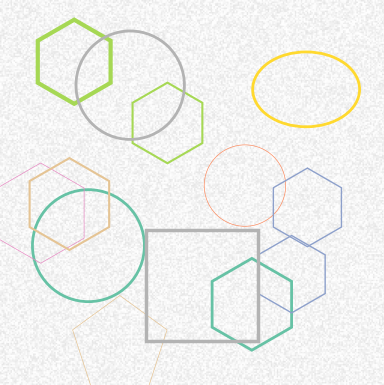[{"shape": "circle", "thickness": 2, "radius": 0.73, "center": [0.23, 0.362]}, {"shape": "hexagon", "thickness": 2, "radius": 0.6, "center": [0.654, 0.21]}, {"shape": "circle", "thickness": 0.5, "radius": 0.53, "center": [0.636, 0.518]}, {"shape": "hexagon", "thickness": 1, "radius": 0.51, "center": [0.798, 0.461]}, {"shape": "hexagon", "thickness": 1, "radius": 0.5, "center": [0.758, 0.288]}, {"shape": "hexagon", "thickness": 0.5, "radius": 0.65, "center": [0.106, 0.446]}, {"shape": "hexagon", "thickness": 3, "radius": 0.55, "center": [0.193, 0.84]}, {"shape": "hexagon", "thickness": 1.5, "radius": 0.52, "center": [0.435, 0.681]}, {"shape": "oval", "thickness": 2, "radius": 0.69, "center": [0.795, 0.768]}, {"shape": "pentagon", "thickness": 0.5, "radius": 0.65, "center": [0.311, 0.103]}, {"shape": "hexagon", "thickness": 1.5, "radius": 0.6, "center": [0.18, 0.47]}, {"shape": "circle", "thickness": 2, "radius": 0.7, "center": [0.338, 0.779]}, {"shape": "square", "thickness": 2.5, "radius": 0.73, "center": [0.525, 0.259]}]